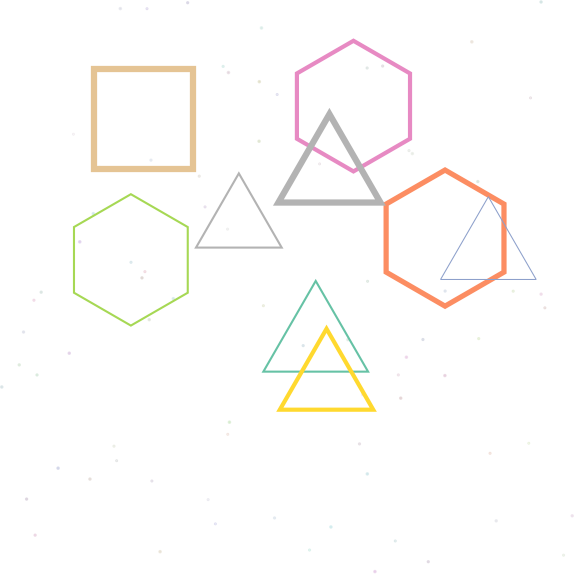[{"shape": "triangle", "thickness": 1, "radius": 0.52, "center": [0.547, 0.408]}, {"shape": "hexagon", "thickness": 2.5, "radius": 0.59, "center": [0.771, 0.587]}, {"shape": "triangle", "thickness": 0.5, "radius": 0.48, "center": [0.846, 0.563]}, {"shape": "hexagon", "thickness": 2, "radius": 0.57, "center": [0.612, 0.815]}, {"shape": "hexagon", "thickness": 1, "radius": 0.57, "center": [0.227, 0.549]}, {"shape": "triangle", "thickness": 2, "radius": 0.47, "center": [0.565, 0.336]}, {"shape": "square", "thickness": 3, "radius": 0.43, "center": [0.249, 0.793]}, {"shape": "triangle", "thickness": 3, "radius": 0.51, "center": [0.57, 0.699]}, {"shape": "triangle", "thickness": 1, "radius": 0.43, "center": [0.414, 0.613]}]